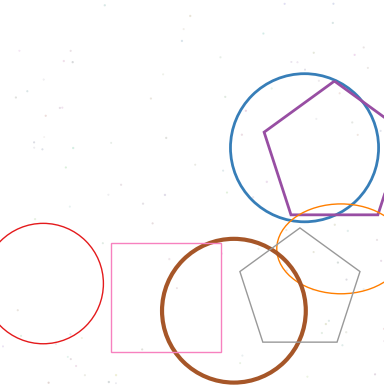[{"shape": "circle", "thickness": 1, "radius": 0.78, "center": [0.112, 0.263]}, {"shape": "circle", "thickness": 2, "radius": 0.96, "center": [0.791, 0.616]}, {"shape": "pentagon", "thickness": 2, "radius": 0.96, "center": [0.869, 0.597]}, {"shape": "oval", "thickness": 1, "radius": 0.83, "center": [0.886, 0.354]}, {"shape": "circle", "thickness": 3, "radius": 0.93, "center": [0.608, 0.193]}, {"shape": "square", "thickness": 1, "radius": 0.71, "center": [0.431, 0.228]}, {"shape": "pentagon", "thickness": 1, "radius": 0.82, "center": [0.779, 0.244]}]